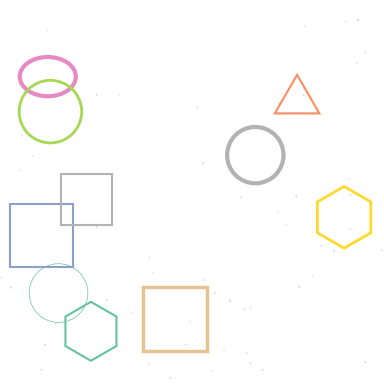[{"shape": "hexagon", "thickness": 1.5, "radius": 0.38, "center": [0.236, 0.139]}, {"shape": "circle", "thickness": 0.5, "radius": 0.38, "center": [0.152, 0.239]}, {"shape": "triangle", "thickness": 1.5, "radius": 0.33, "center": [0.772, 0.739]}, {"shape": "square", "thickness": 1.5, "radius": 0.41, "center": [0.107, 0.389]}, {"shape": "oval", "thickness": 3, "radius": 0.36, "center": [0.124, 0.801]}, {"shape": "circle", "thickness": 2, "radius": 0.41, "center": [0.131, 0.71]}, {"shape": "hexagon", "thickness": 2, "radius": 0.4, "center": [0.894, 0.436]}, {"shape": "square", "thickness": 2.5, "radius": 0.41, "center": [0.454, 0.171]}, {"shape": "circle", "thickness": 3, "radius": 0.37, "center": [0.663, 0.597]}, {"shape": "square", "thickness": 1.5, "radius": 0.33, "center": [0.225, 0.482]}]